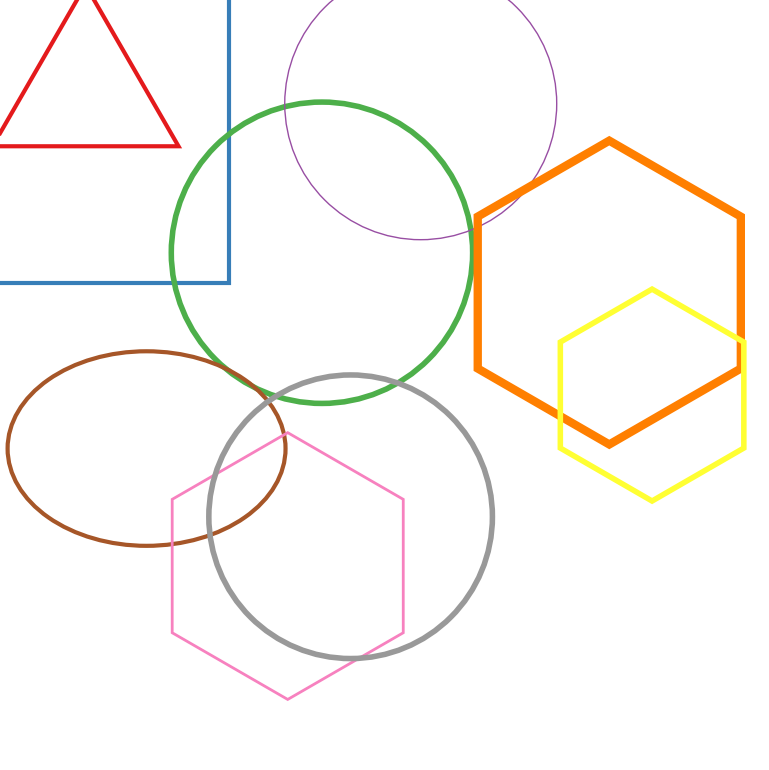[{"shape": "triangle", "thickness": 1.5, "radius": 0.7, "center": [0.111, 0.88]}, {"shape": "square", "thickness": 1.5, "radius": 0.94, "center": [0.109, 0.821]}, {"shape": "circle", "thickness": 2, "radius": 0.98, "center": [0.418, 0.672]}, {"shape": "circle", "thickness": 0.5, "radius": 0.88, "center": [0.546, 0.865]}, {"shape": "hexagon", "thickness": 3, "radius": 0.99, "center": [0.791, 0.62]}, {"shape": "hexagon", "thickness": 2, "radius": 0.69, "center": [0.847, 0.487]}, {"shape": "oval", "thickness": 1.5, "radius": 0.9, "center": [0.19, 0.417]}, {"shape": "hexagon", "thickness": 1, "radius": 0.87, "center": [0.374, 0.265]}, {"shape": "circle", "thickness": 2, "radius": 0.92, "center": [0.455, 0.329]}]